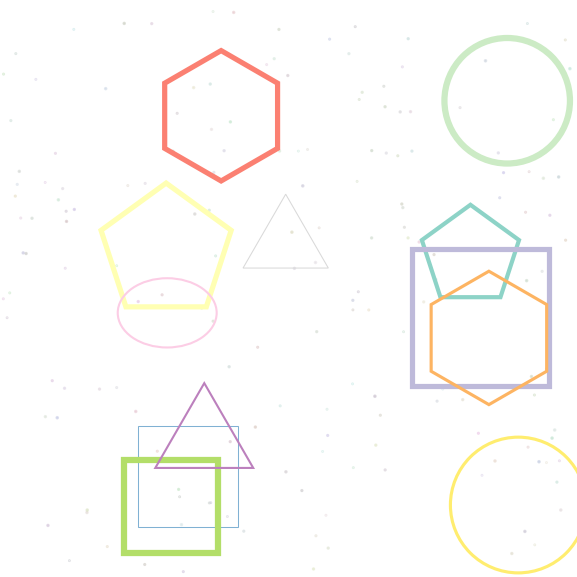[{"shape": "pentagon", "thickness": 2, "radius": 0.44, "center": [0.815, 0.556]}, {"shape": "pentagon", "thickness": 2.5, "radius": 0.59, "center": [0.288, 0.564]}, {"shape": "square", "thickness": 2.5, "radius": 0.59, "center": [0.832, 0.45]}, {"shape": "hexagon", "thickness": 2.5, "radius": 0.56, "center": [0.383, 0.799]}, {"shape": "square", "thickness": 0.5, "radius": 0.44, "center": [0.325, 0.174]}, {"shape": "hexagon", "thickness": 1.5, "radius": 0.58, "center": [0.847, 0.414]}, {"shape": "square", "thickness": 3, "radius": 0.4, "center": [0.296, 0.122]}, {"shape": "oval", "thickness": 1, "radius": 0.43, "center": [0.29, 0.457]}, {"shape": "triangle", "thickness": 0.5, "radius": 0.43, "center": [0.495, 0.578]}, {"shape": "triangle", "thickness": 1, "radius": 0.49, "center": [0.354, 0.238]}, {"shape": "circle", "thickness": 3, "radius": 0.54, "center": [0.878, 0.825]}, {"shape": "circle", "thickness": 1.5, "radius": 0.59, "center": [0.897, 0.125]}]